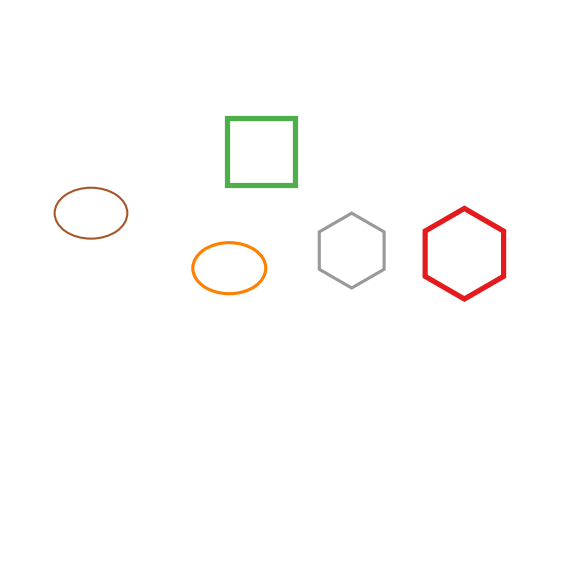[{"shape": "hexagon", "thickness": 2.5, "radius": 0.39, "center": [0.804, 0.56]}, {"shape": "square", "thickness": 2.5, "radius": 0.29, "center": [0.452, 0.737]}, {"shape": "oval", "thickness": 1.5, "radius": 0.32, "center": [0.397, 0.535]}, {"shape": "oval", "thickness": 1, "radius": 0.31, "center": [0.158, 0.63]}, {"shape": "hexagon", "thickness": 1.5, "radius": 0.32, "center": [0.609, 0.565]}]